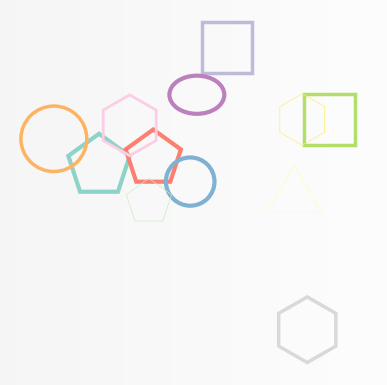[{"shape": "pentagon", "thickness": 3, "radius": 0.42, "center": [0.256, 0.569]}, {"shape": "triangle", "thickness": 0.5, "radius": 0.4, "center": [0.759, 0.491]}, {"shape": "square", "thickness": 2.5, "radius": 0.33, "center": [0.586, 0.876]}, {"shape": "pentagon", "thickness": 3, "radius": 0.37, "center": [0.396, 0.589]}, {"shape": "circle", "thickness": 3, "radius": 0.31, "center": [0.491, 0.528]}, {"shape": "circle", "thickness": 2.5, "radius": 0.42, "center": [0.139, 0.64]}, {"shape": "square", "thickness": 2.5, "radius": 0.33, "center": [0.85, 0.689]}, {"shape": "hexagon", "thickness": 2, "radius": 0.39, "center": [0.335, 0.675]}, {"shape": "hexagon", "thickness": 2.5, "radius": 0.43, "center": [0.793, 0.144]}, {"shape": "oval", "thickness": 3, "radius": 0.35, "center": [0.508, 0.754]}, {"shape": "pentagon", "thickness": 0.5, "radius": 0.31, "center": [0.384, 0.475]}, {"shape": "hexagon", "thickness": 0.5, "radius": 0.33, "center": [0.78, 0.69]}]